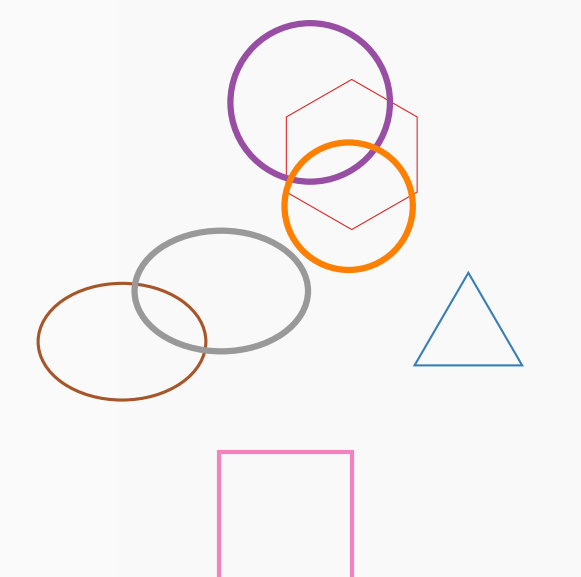[{"shape": "hexagon", "thickness": 0.5, "radius": 0.65, "center": [0.605, 0.732]}, {"shape": "triangle", "thickness": 1, "radius": 0.53, "center": [0.806, 0.42]}, {"shape": "circle", "thickness": 3, "radius": 0.69, "center": [0.534, 0.822]}, {"shape": "circle", "thickness": 3, "radius": 0.55, "center": [0.6, 0.642]}, {"shape": "oval", "thickness": 1.5, "radius": 0.72, "center": [0.21, 0.407]}, {"shape": "square", "thickness": 2, "radius": 0.57, "center": [0.491, 0.103]}, {"shape": "oval", "thickness": 3, "radius": 0.75, "center": [0.381, 0.495]}]